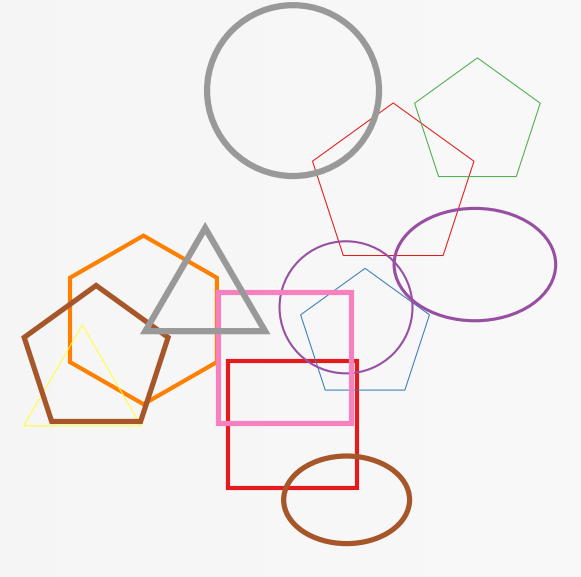[{"shape": "square", "thickness": 2, "radius": 0.55, "center": [0.503, 0.264]}, {"shape": "pentagon", "thickness": 0.5, "radius": 0.73, "center": [0.677, 0.675]}, {"shape": "pentagon", "thickness": 0.5, "radius": 0.58, "center": [0.628, 0.418]}, {"shape": "pentagon", "thickness": 0.5, "radius": 0.57, "center": [0.821, 0.785]}, {"shape": "circle", "thickness": 1, "radius": 0.57, "center": [0.595, 0.467]}, {"shape": "oval", "thickness": 1.5, "radius": 0.69, "center": [0.817, 0.541]}, {"shape": "hexagon", "thickness": 2, "radius": 0.73, "center": [0.247, 0.445]}, {"shape": "triangle", "thickness": 0.5, "radius": 0.58, "center": [0.142, 0.32]}, {"shape": "pentagon", "thickness": 2.5, "radius": 0.65, "center": [0.165, 0.375]}, {"shape": "oval", "thickness": 2.5, "radius": 0.54, "center": [0.596, 0.134]}, {"shape": "square", "thickness": 2.5, "radius": 0.57, "center": [0.49, 0.38]}, {"shape": "triangle", "thickness": 3, "radius": 0.6, "center": [0.353, 0.485]}, {"shape": "circle", "thickness": 3, "radius": 0.74, "center": [0.504, 0.842]}]